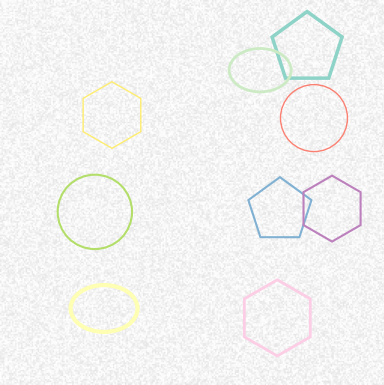[{"shape": "pentagon", "thickness": 2.5, "radius": 0.48, "center": [0.798, 0.874]}, {"shape": "oval", "thickness": 3, "radius": 0.43, "center": [0.27, 0.199]}, {"shape": "circle", "thickness": 1, "radius": 0.43, "center": [0.816, 0.693]}, {"shape": "pentagon", "thickness": 1.5, "radius": 0.43, "center": [0.727, 0.454]}, {"shape": "circle", "thickness": 1.5, "radius": 0.48, "center": [0.246, 0.45]}, {"shape": "hexagon", "thickness": 2, "radius": 0.49, "center": [0.72, 0.174]}, {"shape": "hexagon", "thickness": 1.5, "radius": 0.43, "center": [0.862, 0.458]}, {"shape": "oval", "thickness": 2, "radius": 0.4, "center": [0.676, 0.818]}, {"shape": "hexagon", "thickness": 1, "radius": 0.43, "center": [0.291, 0.701]}]